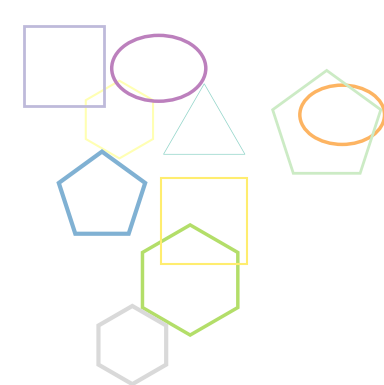[{"shape": "triangle", "thickness": 0.5, "radius": 0.61, "center": [0.53, 0.66]}, {"shape": "hexagon", "thickness": 1.5, "radius": 0.5, "center": [0.31, 0.689]}, {"shape": "square", "thickness": 2, "radius": 0.52, "center": [0.166, 0.829]}, {"shape": "pentagon", "thickness": 3, "radius": 0.59, "center": [0.265, 0.488]}, {"shape": "oval", "thickness": 2.5, "radius": 0.55, "center": [0.889, 0.702]}, {"shape": "hexagon", "thickness": 2.5, "radius": 0.71, "center": [0.494, 0.273]}, {"shape": "hexagon", "thickness": 3, "radius": 0.51, "center": [0.344, 0.104]}, {"shape": "oval", "thickness": 2.5, "radius": 0.61, "center": [0.412, 0.823]}, {"shape": "pentagon", "thickness": 2, "radius": 0.74, "center": [0.849, 0.669]}, {"shape": "square", "thickness": 1.5, "radius": 0.56, "center": [0.529, 0.426]}]